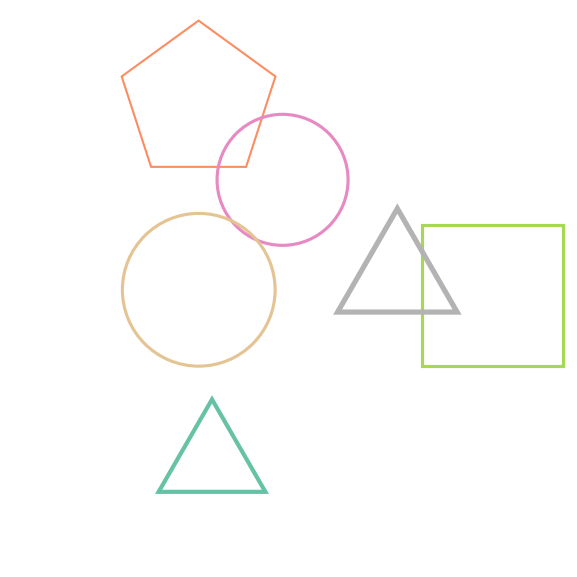[{"shape": "triangle", "thickness": 2, "radius": 0.53, "center": [0.367, 0.201]}, {"shape": "pentagon", "thickness": 1, "radius": 0.7, "center": [0.344, 0.823]}, {"shape": "circle", "thickness": 1.5, "radius": 0.57, "center": [0.489, 0.688]}, {"shape": "square", "thickness": 1.5, "radius": 0.61, "center": [0.853, 0.488]}, {"shape": "circle", "thickness": 1.5, "radius": 0.66, "center": [0.344, 0.497]}, {"shape": "triangle", "thickness": 2.5, "radius": 0.6, "center": [0.688, 0.519]}]